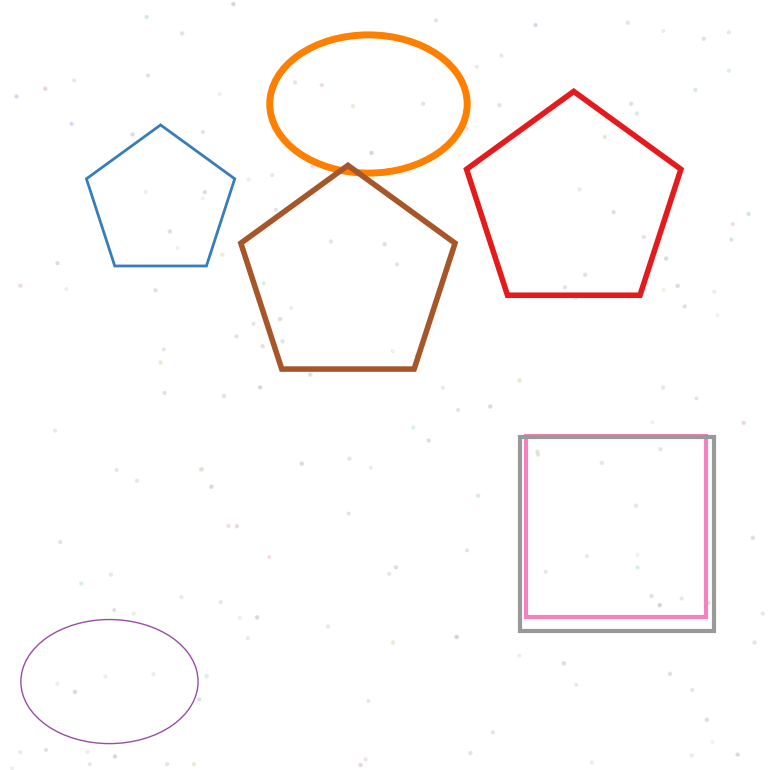[{"shape": "pentagon", "thickness": 2, "radius": 0.73, "center": [0.745, 0.735]}, {"shape": "pentagon", "thickness": 1, "radius": 0.51, "center": [0.209, 0.736]}, {"shape": "oval", "thickness": 0.5, "radius": 0.58, "center": [0.142, 0.115]}, {"shape": "oval", "thickness": 2.5, "radius": 0.64, "center": [0.479, 0.865]}, {"shape": "pentagon", "thickness": 2, "radius": 0.73, "center": [0.452, 0.639]}, {"shape": "square", "thickness": 1.5, "radius": 0.59, "center": [0.8, 0.316]}, {"shape": "square", "thickness": 1.5, "radius": 0.63, "center": [0.802, 0.307]}]